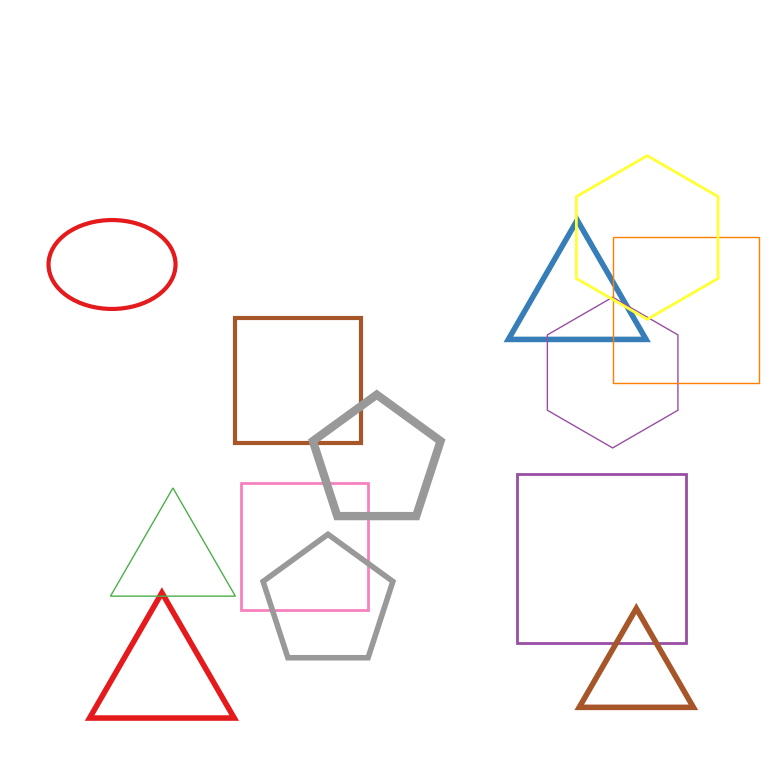[{"shape": "triangle", "thickness": 2, "radius": 0.54, "center": [0.21, 0.122]}, {"shape": "oval", "thickness": 1.5, "radius": 0.41, "center": [0.145, 0.657]}, {"shape": "triangle", "thickness": 2, "radius": 0.52, "center": [0.75, 0.611]}, {"shape": "triangle", "thickness": 0.5, "radius": 0.47, "center": [0.225, 0.273]}, {"shape": "square", "thickness": 1, "radius": 0.55, "center": [0.781, 0.274]}, {"shape": "hexagon", "thickness": 0.5, "radius": 0.49, "center": [0.796, 0.516]}, {"shape": "square", "thickness": 0.5, "radius": 0.47, "center": [0.891, 0.597]}, {"shape": "hexagon", "thickness": 1, "radius": 0.53, "center": [0.841, 0.692]}, {"shape": "triangle", "thickness": 2, "radius": 0.43, "center": [0.826, 0.124]}, {"shape": "square", "thickness": 1.5, "radius": 0.41, "center": [0.387, 0.506]}, {"shape": "square", "thickness": 1, "radius": 0.41, "center": [0.395, 0.29]}, {"shape": "pentagon", "thickness": 3, "radius": 0.44, "center": [0.489, 0.4]}, {"shape": "pentagon", "thickness": 2, "radius": 0.44, "center": [0.426, 0.217]}]